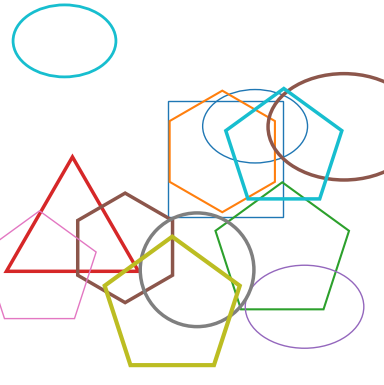[{"shape": "oval", "thickness": 1, "radius": 0.68, "center": [0.663, 0.672]}, {"shape": "square", "thickness": 1, "radius": 0.75, "center": [0.586, 0.587]}, {"shape": "hexagon", "thickness": 1.5, "radius": 0.79, "center": [0.577, 0.607]}, {"shape": "pentagon", "thickness": 1.5, "radius": 0.91, "center": [0.733, 0.344]}, {"shape": "triangle", "thickness": 2.5, "radius": 0.99, "center": [0.188, 0.394]}, {"shape": "oval", "thickness": 1, "radius": 0.77, "center": [0.791, 0.203]}, {"shape": "oval", "thickness": 2.5, "radius": 0.99, "center": [0.894, 0.671]}, {"shape": "hexagon", "thickness": 2.5, "radius": 0.71, "center": [0.325, 0.356]}, {"shape": "pentagon", "thickness": 1, "radius": 0.77, "center": [0.103, 0.298]}, {"shape": "circle", "thickness": 2.5, "radius": 0.74, "center": [0.512, 0.299]}, {"shape": "pentagon", "thickness": 3, "radius": 0.92, "center": [0.447, 0.201]}, {"shape": "oval", "thickness": 2, "radius": 0.67, "center": [0.168, 0.894]}, {"shape": "pentagon", "thickness": 2.5, "radius": 0.79, "center": [0.737, 0.612]}]